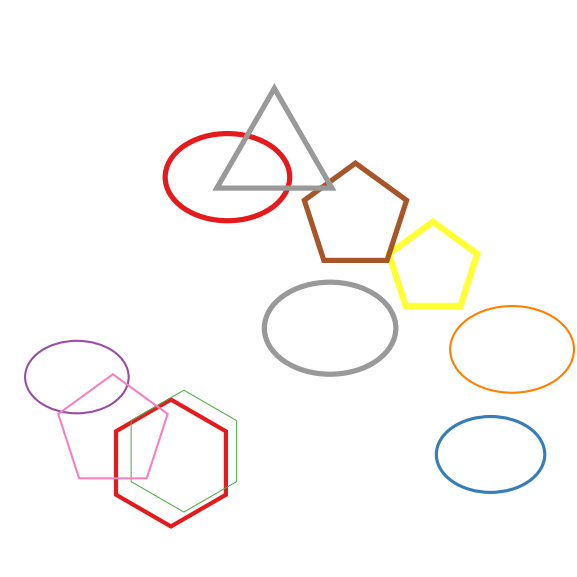[{"shape": "hexagon", "thickness": 2, "radius": 0.55, "center": [0.296, 0.197]}, {"shape": "oval", "thickness": 2.5, "radius": 0.54, "center": [0.394, 0.692]}, {"shape": "oval", "thickness": 1.5, "radius": 0.47, "center": [0.849, 0.212]}, {"shape": "hexagon", "thickness": 0.5, "radius": 0.53, "center": [0.318, 0.218]}, {"shape": "oval", "thickness": 1, "radius": 0.45, "center": [0.133, 0.346]}, {"shape": "oval", "thickness": 1, "radius": 0.54, "center": [0.887, 0.394]}, {"shape": "pentagon", "thickness": 3, "radius": 0.4, "center": [0.75, 0.535]}, {"shape": "pentagon", "thickness": 2.5, "radius": 0.47, "center": [0.616, 0.624]}, {"shape": "pentagon", "thickness": 1, "radius": 0.5, "center": [0.196, 0.251]}, {"shape": "triangle", "thickness": 2.5, "radius": 0.58, "center": [0.475, 0.731]}, {"shape": "oval", "thickness": 2.5, "radius": 0.57, "center": [0.572, 0.431]}]